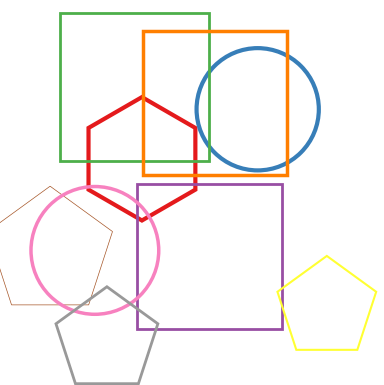[{"shape": "hexagon", "thickness": 3, "radius": 0.8, "center": [0.369, 0.588]}, {"shape": "circle", "thickness": 3, "radius": 0.79, "center": [0.669, 0.716]}, {"shape": "square", "thickness": 2, "radius": 0.96, "center": [0.349, 0.774]}, {"shape": "square", "thickness": 2, "radius": 0.94, "center": [0.544, 0.334]}, {"shape": "square", "thickness": 2.5, "radius": 0.93, "center": [0.559, 0.733]}, {"shape": "pentagon", "thickness": 1.5, "radius": 0.67, "center": [0.849, 0.2]}, {"shape": "pentagon", "thickness": 0.5, "radius": 0.85, "center": [0.13, 0.346]}, {"shape": "circle", "thickness": 2.5, "radius": 0.83, "center": [0.246, 0.35]}, {"shape": "pentagon", "thickness": 2, "radius": 0.7, "center": [0.278, 0.116]}]